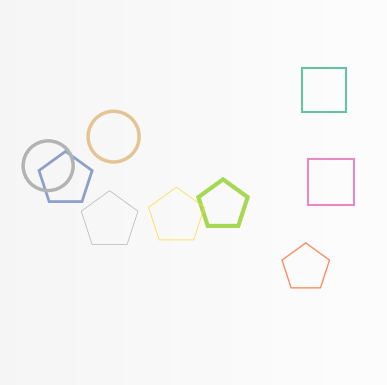[{"shape": "square", "thickness": 1.5, "radius": 0.29, "center": [0.836, 0.766]}, {"shape": "pentagon", "thickness": 1, "radius": 0.32, "center": [0.789, 0.305]}, {"shape": "pentagon", "thickness": 2, "radius": 0.36, "center": [0.169, 0.535]}, {"shape": "square", "thickness": 1.5, "radius": 0.3, "center": [0.854, 0.528]}, {"shape": "pentagon", "thickness": 3, "radius": 0.33, "center": [0.576, 0.467]}, {"shape": "pentagon", "thickness": 0.5, "radius": 0.38, "center": [0.455, 0.438]}, {"shape": "circle", "thickness": 2.5, "radius": 0.33, "center": [0.293, 0.645]}, {"shape": "circle", "thickness": 2.5, "radius": 0.32, "center": [0.124, 0.57]}, {"shape": "pentagon", "thickness": 0.5, "radius": 0.39, "center": [0.283, 0.428]}]